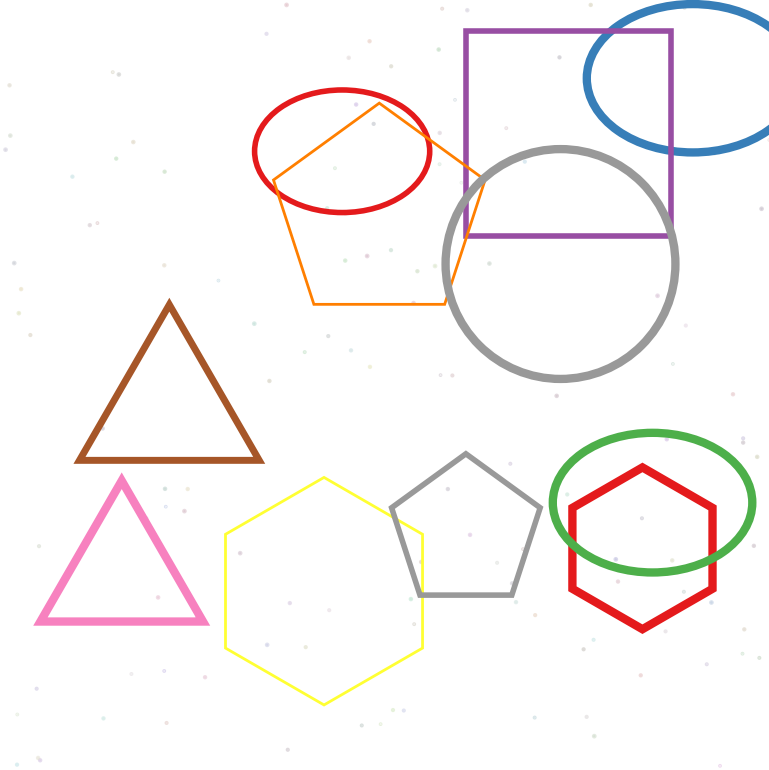[{"shape": "oval", "thickness": 2, "radius": 0.57, "center": [0.444, 0.804]}, {"shape": "hexagon", "thickness": 3, "radius": 0.53, "center": [0.834, 0.288]}, {"shape": "oval", "thickness": 3, "radius": 0.69, "center": [0.9, 0.898]}, {"shape": "oval", "thickness": 3, "radius": 0.65, "center": [0.847, 0.347]}, {"shape": "square", "thickness": 2, "radius": 0.67, "center": [0.738, 0.826]}, {"shape": "pentagon", "thickness": 1, "radius": 0.72, "center": [0.493, 0.722]}, {"shape": "hexagon", "thickness": 1, "radius": 0.74, "center": [0.421, 0.232]}, {"shape": "triangle", "thickness": 2.5, "radius": 0.67, "center": [0.22, 0.47]}, {"shape": "triangle", "thickness": 3, "radius": 0.61, "center": [0.158, 0.254]}, {"shape": "circle", "thickness": 3, "radius": 0.75, "center": [0.728, 0.657]}, {"shape": "pentagon", "thickness": 2, "radius": 0.51, "center": [0.605, 0.309]}]